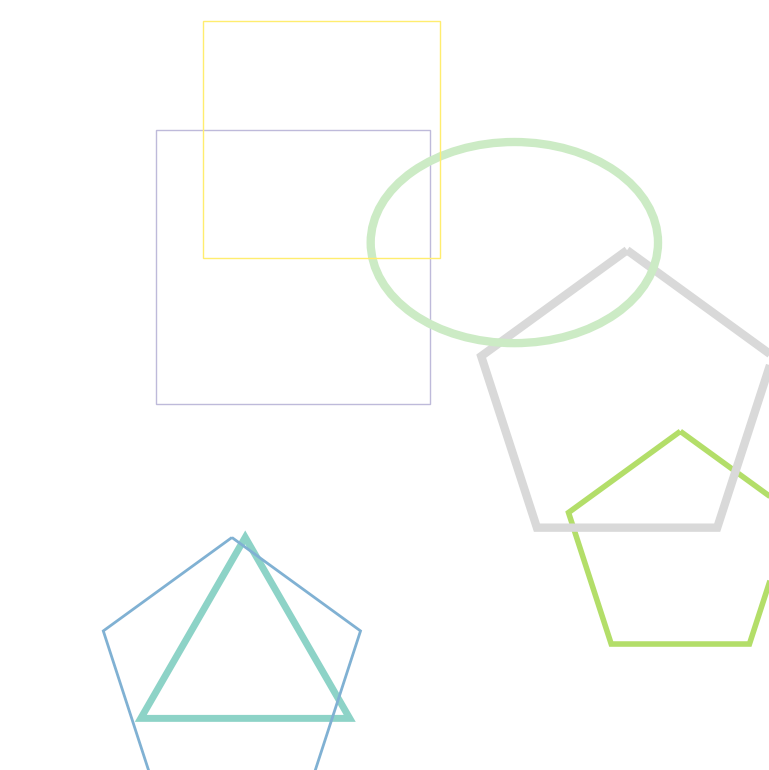[{"shape": "triangle", "thickness": 2.5, "radius": 0.78, "center": [0.319, 0.145]}, {"shape": "square", "thickness": 0.5, "radius": 0.89, "center": [0.381, 0.653]}, {"shape": "pentagon", "thickness": 1, "radius": 0.88, "center": [0.301, 0.126]}, {"shape": "pentagon", "thickness": 2, "radius": 0.76, "center": [0.884, 0.287]}, {"shape": "pentagon", "thickness": 3, "radius": 1.0, "center": [0.814, 0.476]}, {"shape": "oval", "thickness": 3, "radius": 0.93, "center": [0.668, 0.685]}, {"shape": "square", "thickness": 0.5, "radius": 0.77, "center": [0.417, 0.819]}]